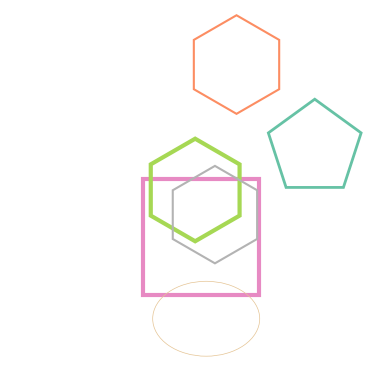[{"shape": "pentagon", "thickness": 2, "radius": 0.63, "center": [0.818, 0.616]}, {"shape": "hexagon", "thickness": 1.5, "radius": 0.64, "center": [0.614, 0.832]}, {"shape": "square", "thickness": 3, "radius": 0.75, "center": [0.522, 0.384]}, {"shape": "hexagon", "thickness": 3, "radius": 0.67, "center": [0.507, 0.507]}, {"shape": "oval", "thickness": 0.5, "radius": 0.69, "center": [0.536, 0.172]}, {"shape": "hexagon", "thickness": 1.5, "radius": 0.63, "center": [0.558, 0.443]}]